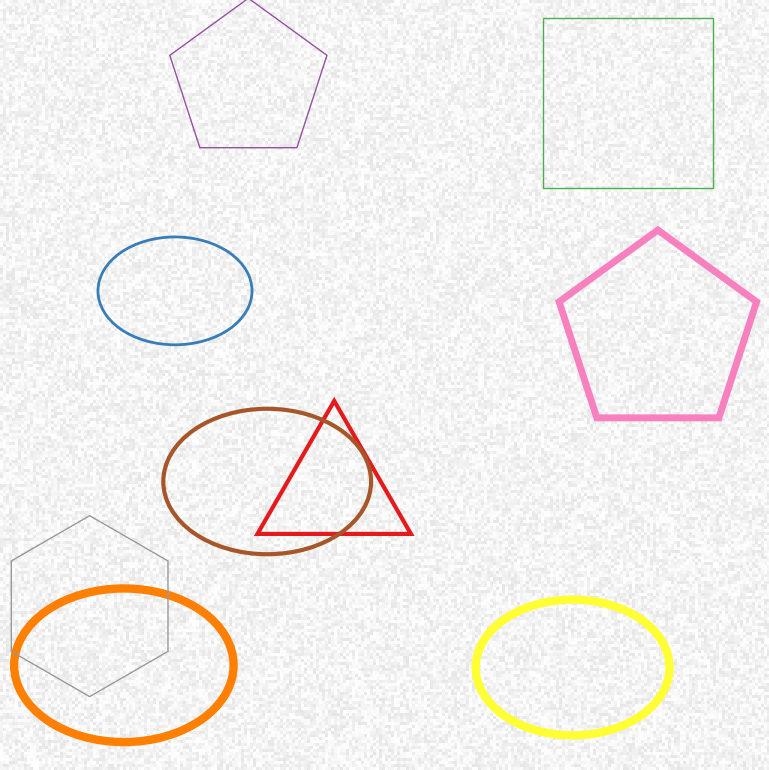[{"shape": "triangle", "thickness": 1.5, "radius": 0.58, "center": [0.434, 0.364]}, {"shape": "oval", "thickness": 1, "radius": 0.5, "center": [0.227, 0.622]}, {"shape": "square", "thickness": 0.5, "radius": 0.55, "center": [0.815, 0.866]}, {"shape": "pentagon", "thickness": 0.5, "radius": 0.54, "center": [0.323, 0.895]}, {"shape": "oval", "thickness": 3, "radius": 0.71, "center": [0.161, 0.136]}, {"shape": "oval", "thickness": 3, "radius": 0.63, "center": [0.744, 0.133]}, {"shape": "oval", "thickness": 1.5, "radius": 0.67, "center": [0.347, 0.375]}, {"shape": "pentagon", "thickness": 2.5, "radius": 0.67, "center": [0.854, 0.566]}, {"shape": "hexagon", "thickness": 0.5, "radius": 0.59, "center": [0.116, 0.213]}]